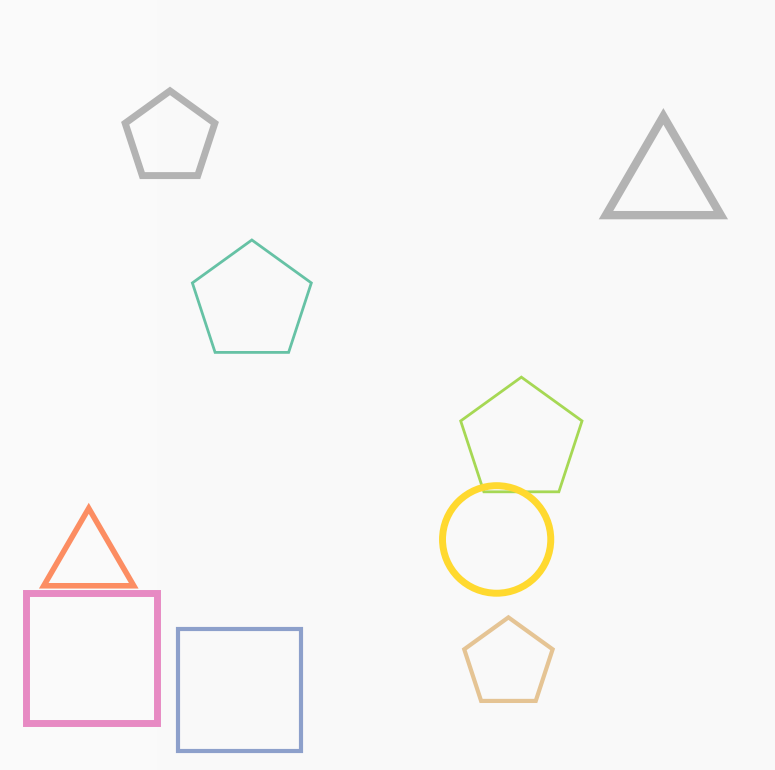[{"shape": "pentagon", "thickness": 1, "radius": 0.4, "center": [0.325, 0.608]}, {"shape": "triangle", "thickness": 2, "radius": 0.34, "center": [0.115, 0.273]}, {"shape": "square", "thickness": 1.5, "radius": 0.39, "center": [0.309, 0.104]}, {"shape": "square", "thickness": 2.5, "radius": 0.42, "center": [0.118, 0.145]}, {"shape": "pentagon", "thickness": 1, "radius": 0.41, "center": [0.673, 0.428]}, {"shape": "circle", "thickness": 2.5, "radius": 0.35, "center": [0.641, 0.299]}, {"shape": "pentagon", "thickness": 1.5, "radius": 0.3, "center": [0.656, 0.138]}, {"shape": "pentagon", "thickness": 2.5, "radius": 0.3, "center": [0.219, 0.821]}, {"shape": "triangle", "thickness": 3, "radius": 0.43, "center": [0.856, 0.763]}]